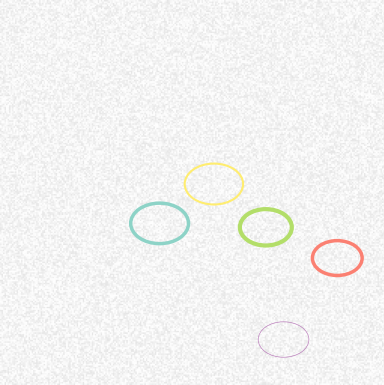[{"shape": "oval", "thickness": 2.5, "radius": 0.38, "center": [0.415, 0.42]}, {"shape": "oval", "thickness": 2.5, "radius": 0.32, "center": [0.876, 0.33]}, {"shape": "oval", "thickness": 3, "radius": 0.34, "center": [0.69, 0.41]}, {"shape": "oval", "thickness": 0.5, "radius": 0.33, "center": [0.736, 0.118]}, {"shape": "oval", "thickness": 1.5, "radius": 0.38, "center": [0.556, 0.522]}]